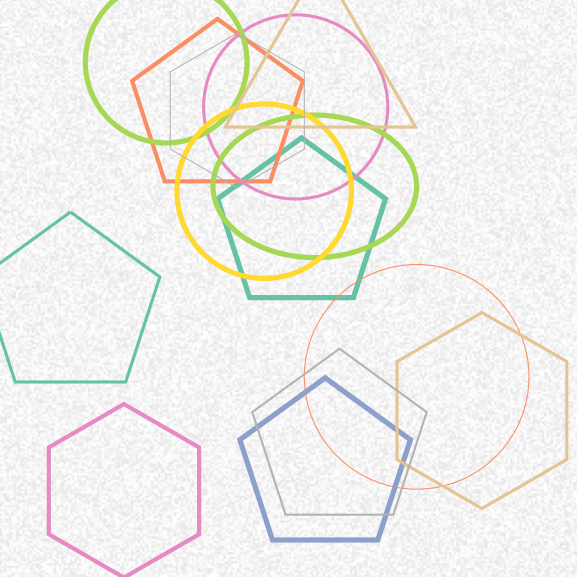[{"shape": "pentagon", "thickness": 2.5, "radius": 0.76, "center": [0.522, 0.607]}, {"shape": "pentagon", "thickness": 1.5, "radius": 0.81, "center": [0.122, 0.469]}, {"shape": "pentagon", "thickness": 2, "radius": 0.78, "center": [0.377, 0.811]}, {"shape": "circle", "thickness": 0.5, "radius": 0.97, "center": [0.721, 0.347]}, {"shape": "pentagon", "thickness": 2.5, "radius": 0.78, "center": [0.563, 0.19]}, {"shape": "circle", "thickness": 1.5, "radius": 0.8, "center": [0.512, 0.814]}, {"shape": "hexagon", "thickness": 2, "radius": 0.75, "center": [0.215, 0.149]}, {"shape": "circle", "thickness": 2.5, "radius": 0.7, "center": [0.288, 0.892]}, {"shape": "oval", "thickness": 2.5, "radius": 0.88, "center": [0.545, 0.676]}, {"shape": "circle", "thickness": 2.5, "radius": 0.76, "center": [0.457, 0.668]}, {"shape": "triangle", "thickness": 1.5, "radius": 0.95, "center": [0.555, 0.874]}, {"shape": "hexagon", "thickness": 1.5, "radius": 0.85, "center": [0.834, 0.288]}, {"shape": "hexagon", "thickness": 0.5, "radius": 0.67, "center": [0.411, 0.808]}, {"shape": "pentagon", "thickness": 1, "radius": 0.79, "center": [0.588, 0.236]}]